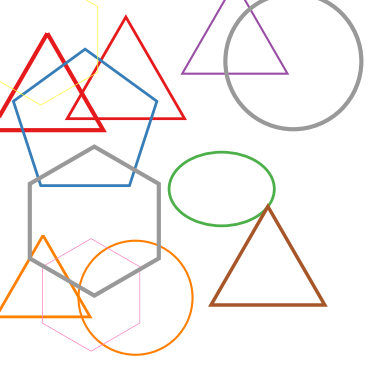[{"shape": "triangle", "thickness": 2, "radius": 0.88, "center": [0.327, 0.78]}, {"shape": "triangle", "thickness": 3, "radius": 0.84, "center": [0.123, 0.746]}, {"shape": "pentagon", "thickness": 2, "radius": 0.98, "center": [0.221, 0.676]}, {"shape": "oval", "thickness": 2, "radius": 0.68, "center": [0.576, 0.509]}, {"shape": "triangle", "thickness": 1.5, "radius": 0.79, "center": [0.61, 0.888]}, {"shape": "circle", "thickness": 1.5, "radius": 0.74, "center": [0.352, 0.227]}, {"shape": "triangle", "thickness": 2, "radius": 0.71, "center": [0.112, 0.247]}, {"shape": "hexagon", "thickness": 0.5, "radius": 0.85, "center": [0.106, 0.898]}, {"shape": "triangle", "thickness": 2.5, "radius": 0.85, "center": [0.696, 0.293]}, {"shape": "hexagon", "thickness": 0.5, "radius": 0.73, "center": [0.237, 0.234]}, {"shape": "circle", "thickness": 3, "radius": 0.88, "center": [0.762, 0.841]}, {"shape": "hexagon", "thickness": 3, "radius": 0.97, "center": [0.245, 0.426]}]